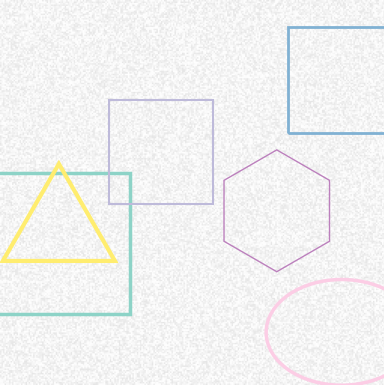[{"shape": "square", "thickness": 2.5, "radius": 0.91, "center": [0.155, 0.367]}, {"shape": "square", "thickness": 1.5, "radius": 0.67, "center": [0.419, 0.605]}, {"shape": "square", "thickness": 2, "radius": 0.69, "center": [0.885, 0.791]}, {"shape": "oval", "thickness": 2.5, "radius": 0.98, "center": [0.887, 0.137]}, {"shape": "hexagon", "thickness": 1, "radius": 0.79, "center": [0.719, 0.452]}, {"shape": "triangle", "thickness": 3, "radius": 0.84, "center": [0.153, 0.406]}]